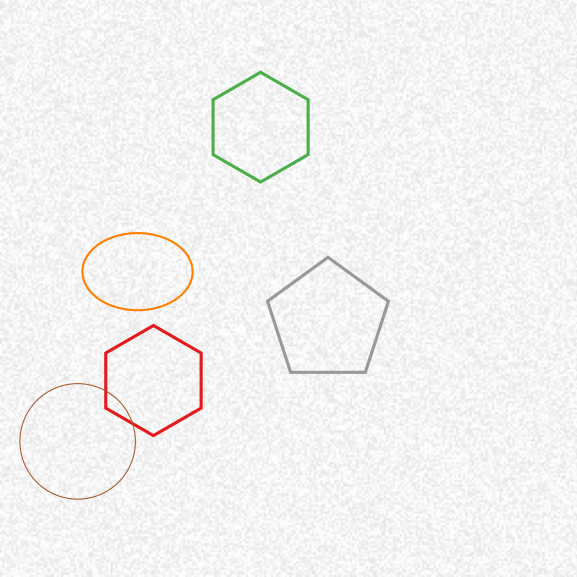[{"shape": "hexagon", "thickness": 1.5, "radius": 0.48, "center": [0.266, 0.34]}, {"shape": "hexagon", "thickness": 1.5, "radius": 0.48, "center": [0.451, 0.779]}, {"shape": "oval", "thickness": 1, "radius": 0.48, "center": [0.238, 0.529]}, {"shape": "circle", "thickness": 0.5, "radius": 0.5, "center": [0.134, 0.235]}, {"shape": "pentagon", "thickness": 1.5, "radius": 0.55, "center": [0.568, 0.443]}]